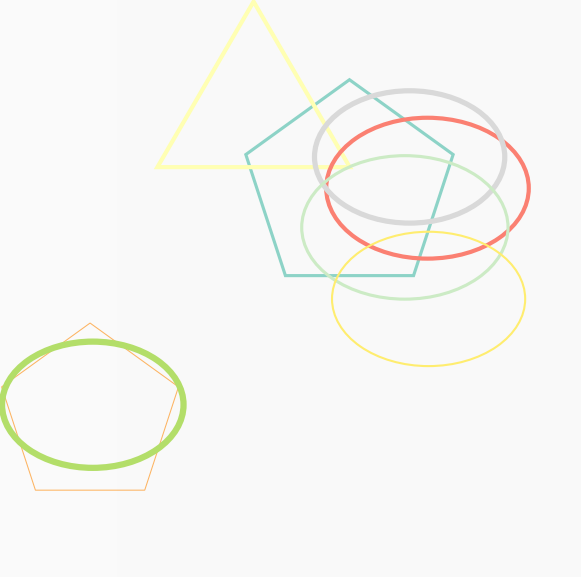[{"shape": "pentagon", "thickness": 1.5, "radius": 0.94, "center": [0.601, 0.674]}, {"shape": "triangle", "thickness": 2, "radius": 0.96, "center": [0.436, 0.805]}, {"shape": "oval", "thickness": 2, "radius": 0.87, "center": [0.735, 0.673]}, {"shape": "pentagon", "thickness": 0.5, "radius": 0.8, "center": [0.155, 0.28]}, {"shape": "oval", "thickness": 3, "radius": 0.78, "center": [0.16, 0.298]}, {"shape": "oval", "thickness": 2.5, "radius": 0.82, "center": [0.705, 0.727]}, {"shape": "oval", "thickness": 1.5, "radius": 0.89, "center": [0.697, 0.605]}, {"shape": "oval", "thickness": 1, "radius": 0.83, "center": [0.737, 0.482]}]